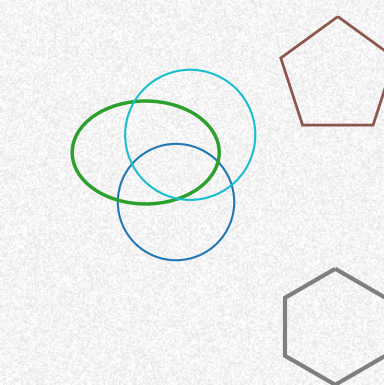[{"shape": "circle", "thickness": 1.5, "radius": 0.76, "center": [0.457, 0.475]}, {"shape": "oval", "thickness": 2.5, "radius": 0.95, "center": [0.378, 0.604]}, {"shape": "pentagon", "thickness": 2, "radius": 0.78, "center": [0.878, 0.801]}, {"shape": "hexagon", "thickness": 3, "radius": 0.75, "center": [0.871, 0.151]}, {"shape": "circle", "thickness": 1.5, "radius": 0.85, "center": [0.494, 0.65]}]